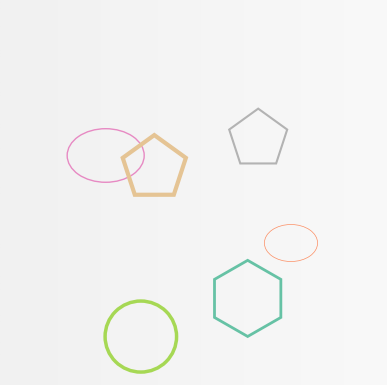[{"shape": "hexagon", "thickness": 2, "radius": 0.49, "center": [0.639, 0.225]}, {"shape": "oval", "thickness": 0.5, "radius": 0.34, "center": [0.751, 0.369]}, {"shape": "oval", "thickness": 1, "radius": 0.5, "center": [0.273, 0.596]}, {"shape": "circle", "thickness": 2.5, "radius": 0.46, "center": [0.363, 0.126]}, {"shape": "pentagon", "thickness": 3, "radius": 0.43, "center": [0.398, 0.563]}, {"shape": "pentagon", "thickness": 1.5, "radius": 0.39, "center": [0.666, 0.639]}]